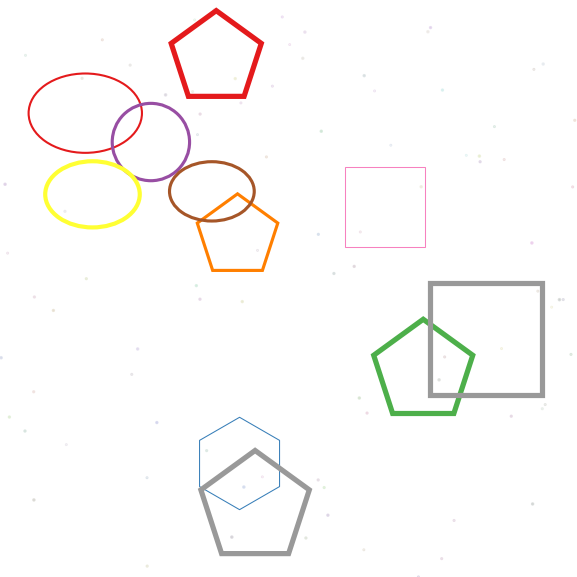[{"shape": "oval", "thickness": 1, "radius": 0.49, "center": [0.148, 0.803]}, {"shape": "pentagon", "thickness": 2.5, "radius": 0.41, "center": [0.374, 0.899]}, {"shape": "hexagon", "thickness": 0.5, "radius": 0.4, "center": [0.415, 0.197]}, {"shape": "pentagon", "thickness": 2.5, "radius": 0.45, "center": [0.733, 0.356]}, {"shape": "circle", "thickness": 1.5, "radius": 0.33, "center": [0.261, 0.753]}, {"shape": "pentagon", "thickness": 1.5, "radius": 0.37, "center": [0.411, 0.59]}, {"shape": "oval", "thickness": 2, "radius": 0.41, "center": [0.16, 0.663]}, {"shape": "oval", "thickness": 1.5, "radius": 0.37, "center": [0.367, 0.668]}, {"shape": "square", "thickness": 0.5, "radius": 0.35, "center": [0.667, 0.641]}, {"shape": "square", "thickness": 2.5, "radius": 0.48, "center": [0.841, 0.412]}, {"shape": "pentagon", "thickness": 2.5, "radius": 0.49, "center": [0.442, 0.12]}]